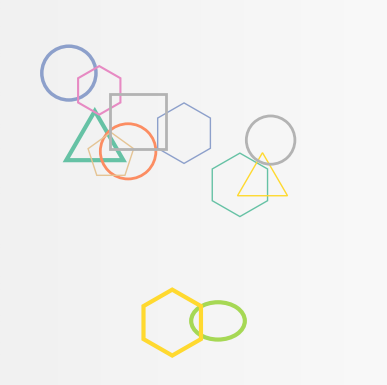[{"shape": "hexagon", "thickness": 1, "radius": 0.41, "center": [0.619, 0.52]}, {"shape": "triangle", "thickness": 3, "radius": 0.43, "center": [0.245, 0.626]}, {"shape": "circle", "thickness": 2, "radius": 0.36, "center": [0.331, 0.607]}, {"shape": "circle", "thickness": 2.5, "radius": 0.35, "center": [0.178, 0.81]}, {"shape": "hexagon", "thickness": 1, "radius": 0.39, "center": [0.475, 0.654]}, {"shape": "hexagon", "thickness": 1.5, "radius": 0.32, "center": [0.256, 0.765]}, {"shape": "oval", "thickness": 3, "radius": 0.35, "center": [0.563, 0.166]}, {"shape": "hexagon", "thickness": 3, "radius": 0.43, "center": [0.444, 0.162]}, {"shape": "triangle", "thickness": 1, "radius": 0.37, "center": [0.677, 0.529]}, {"shape": "pentagon", "thickness": 1, "radius": 0.31, "center": [0.286, 0.595]}, {"shape": "circle", "thickness": 2, "radius": 0.31, "center": [0.698, 0.636]}, {"shape": "square", "thickness": 2, "radius": 0.36, "center": [0.356, 0.684]}]